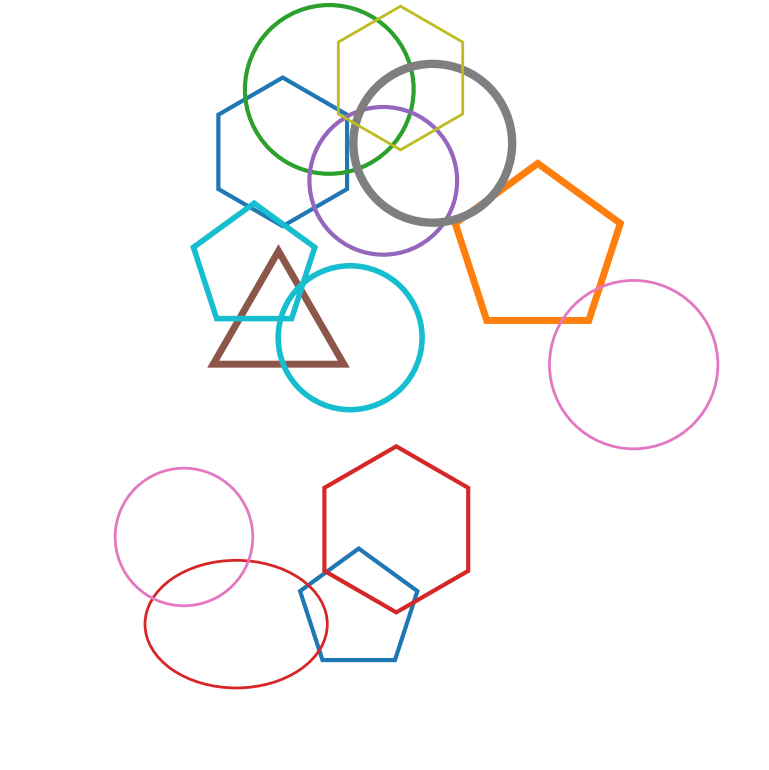[{"shape": "pentagon", "thickness": 1.5, "radius": 0.4, "center": [0.466, 0.208]}, {"shape": "hexagon", "thickness": 1.5, "radius": 0.48, "center": [0.367, 0.803]}, {"shape": "pentagon", "thickness": 2.5, "radius": 0.56, "center": [0.698, 0.675]}, {"shape": "circle", "thickness": 1.5, "radius": 0.55, "center": [0.428, 0.884]}, {"shape": "hexagon", "thickness": 1.5, "radius": 0.54, "center": [0.515, 0.313]}, {"shape": "oval", "thickness": 1, "radius": 0.59, "center": [0.307, 0.189]}, {"shape": "circle", "thickness": 1.5, "radius": 0.48, "center": [0.498, 0.765]}, {"shape": "triangle", "thickness": 2.5, "radius": 0.49, "center": [0.362, 0.576]}, {"shape": "circle", "thickness": 1, "radius": 0.45, "center": [0.239, 0.303]}, {"shape": "circle", "thickness": 1, "radius": 0.55, "center": [0.823, 0.526]}, {"shape": "circle", "thickness": 3, "radius": 0.52, "center": [0.562, 0.814]}, {"shape": "hexagon", "thickness": 1, "radius": 0.47, "center": [0.52, 0.899]}, {"shape": "pentagon", "thickness": 2, "radius": 0.41, "center": [0.33, 0.653]}, {"shape": "circle", "thickness": 2, "radius": 0.47, "center": [0.455, 0.561]}]